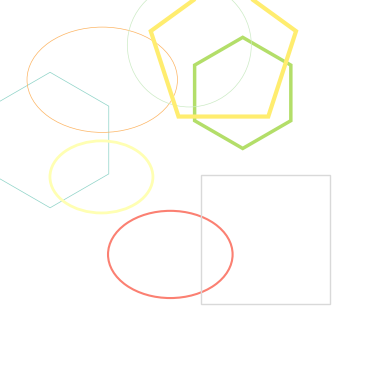[{"shape": "hexagon", "thickness": 0.5, "radius": 0.88, "center": [0.13, 0.636]}, {"shape": "oval", "thickness": 2, "radius": 0.67, "center": [0.263, 0.54]}, {"shape": "oval", "thickness": 1.5, "radius": 0.81, "center": [0.442, 0.339]}, {"shape": "oval", "thickness": 0.5, "radius": 0.98, "center": [0.266, 0.793]}, {"shape": "hexagon", "thickness": 2.5, "radius": 0.72, "center": [0.63, 0.759]}, {"shape": "square", "thickness": 1, "radius": 0.84, "center": [0.69, 0.377]}, {"shape": "circle", "thickness": 0.5, "radius": 0.81, "center": [0.492, 0.883]}, {"shape": "pentagon", "thickness": 3, "radius": 0.99, "center": [0.58, 0.858]}]